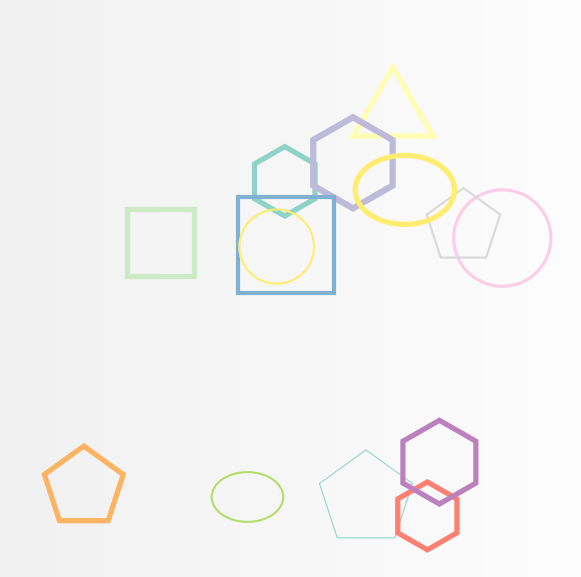[{"shape": "hexagon", "thickness": 2.5, "radius": 0.3, "center": [0.49, 0.685]}, {"shape": "pentagon", "thickness": 0.5, "radius": 0.42, "center": [0.63, 0.136]}, {"shape": "triangle", "thickness": 2.5, "radius": 0.4, "center": [0.676, 0.803]}, {"shape": "hexagon", "thickness": 3, "radius": 0.39, "center": [0.607, 0.717]}, {"shape": "hexagon", "thickness": 2.5, "radius": 0.29, "center": [0.735, 0.106]}, {"shape": "square", "thickness": 2, "radius": 0.41, "center": [0.492, 0.575]}, {"shape": "pentagon", "thickness": 2.5, "radius": 0.36, "center": [0.144, 0.155]}, {"shape": "oval", "thickness": 1, "radius": 0.31, "center": [0.426, 0.139]}, {"shape": "circle", "thickness": 1.5, "radius": 0.42, "center": [0.864, 0.587]}, {"shape": "pentagon", "thickness": 1, "radius": 0.33, "center": [0.797, 0.607]}, {"shape": "hexagon", "thickness": 2.5, "radius": 0.36, "center": [0.756, 0.199]}, {"shape": "square", "thickness": 2.5, "radius": 0.29, "center": [0.276, 0.579]}, {"shape": "oval", "thickness": 2.5, "radius": 0.43, "center": [0.696, 0.67]}, {"shape": "circle", "thickness": 1, "radius": 0.32, "center": [0.476, 0.572]}]